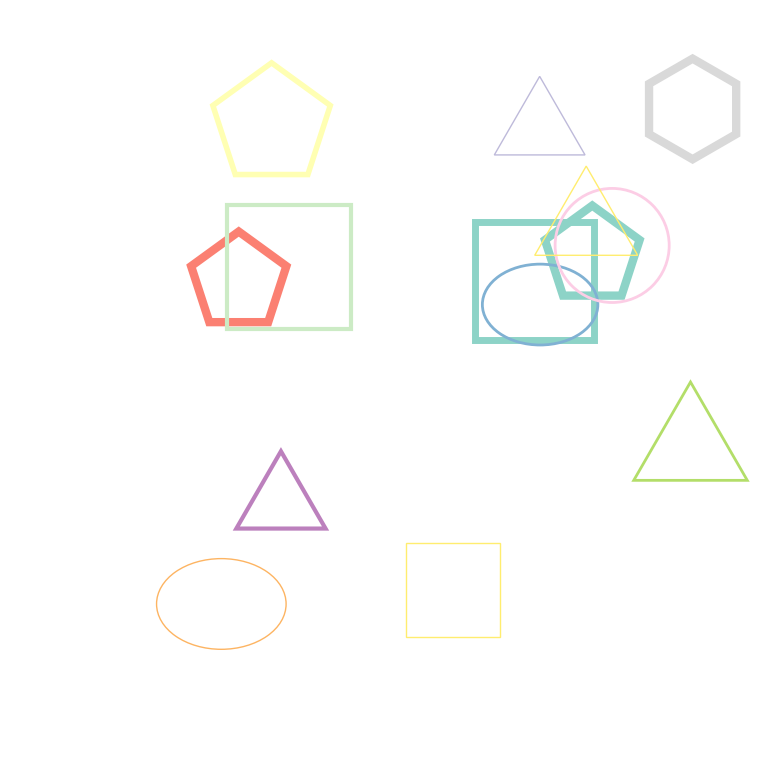[{"shape": "square", "thickness": 2.5, "radius": 0.39, "center": [0.694, 0.635]}, {"shape": "pentagon", "thickness": 3, "radius": 0.32, "center": [0.769, 0.668]}, {"shape": "pentagon", "thickness": 2, "radius": 0.4, "center": [0.353, 0.838]}, {"shape": "triangle", "thickness": 0.5, "radius": 0.34, "center": [0.701, 0.833]}, {"shape": "pentagon", "thickness": 3, "radius": 0.33, "center": [0.31, 0.634]}, {"shape": "oval", "thickness": 1, "radius": 0.37, "center": [0.701, 0.604]}, {"shape": "oval", "thickness": 0.5, "radius": 0.42, "center": [0.287, 0.216]}, {"shape": "triangle", "thickness": 1, "radius": 0.43, "center": [0.897, 0.419]}, {"shape": "circle", "thickness": 1, "radius": 0.37, "center": [0.795, 0.681]}, {"shape": "hexagon", "thickness": 3, "radius": 0.33, "center": [0.9, 0.859]}, {"shape": "triangle", "thickness": 1.5, "radius": 0.33, "center": [0.365, 0.347]}, {"shape": "square", "thickness": 1.5, "radius": 0.4, "center": [0.375, 0.653]}, {"shape": "square", "thickness": 0.5, "radius": 0.3, "center": [0.588, 0.234]}, {"shape": "triangle", "thickness": 0.5, "radius": 0.39, "center": [0.761, 0.707]}]